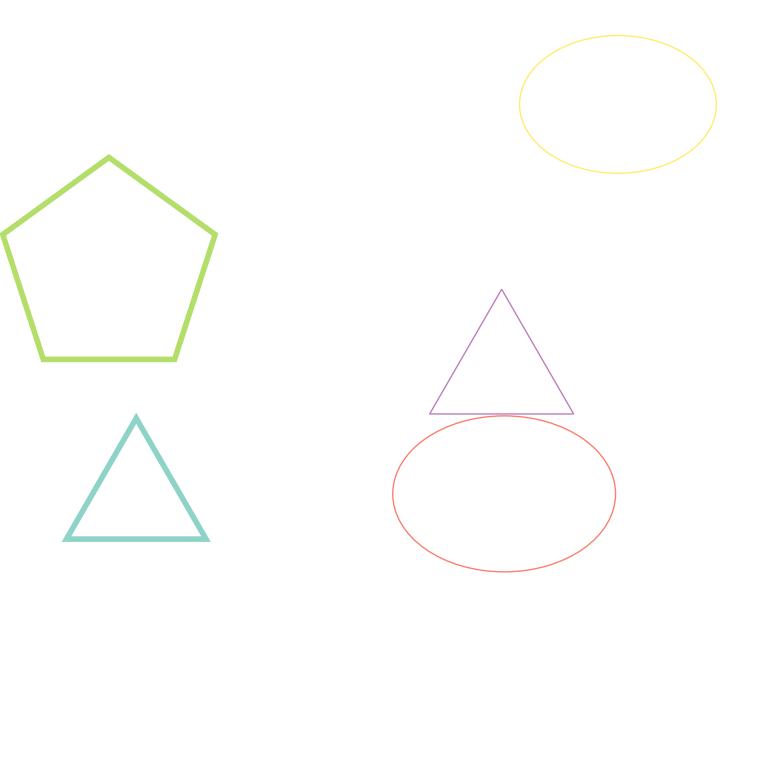[{"shape": "triangle", "thickness": 2, "radius": 0.52, "center": [0.177, 0.352]}, {"shape": "oval", "thickness": 0.5, "radius": 0.72, "center": [0.655, 0.359]}, {"shape": "pentagon", "thickness": 2, "radius": 0.73, "center": [0.141, 0.651]}, {"shape": "triangle", "thickness": 0.5, "radius": 0.54, "center": [0.651, 0.516]}, {"shape": "oval", "thickness": 0.5, "radius": 0.64, "center": [0.803, 0.864]}]